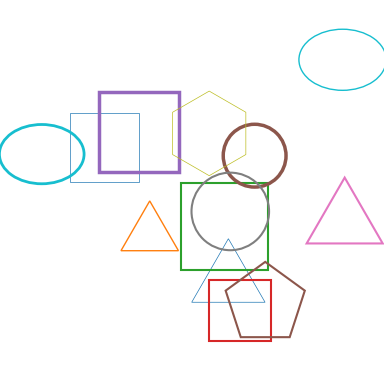[{"shape": "triangle", "thickness": 0.5, "radius": 0.55, "center": [0.593, 0.27]}, {"shape": "square", "thickness": 0.5, "radius": 0.45, "center": [0.27, 0.618]}, {"shape": "triangle", "thickness": 1, "radius": 0.43, "center": [0.389, 0.392]}, {"shape": "square", "thickness": 1.5, "radius": 0.57, "center": [0.582, 0.411]}, {"shape": "square", "thickness": 1.5, "radius": 0.4, "center": [0.623, 0.193]}, {"shape": "square", "thickness": 2.5, "radius": 0.52, "center": [0.361, 0.657]}, {"shape": "pentagon", "thickness": 1.5, "radius": 0.54, "center": [0.689, 0.212]}, {"shape": "circle", "thickness": 2.5, "radius": 0.41, "center": [0.661, 0.596]}, {"shape": "triangle", "thickness": 1.5, "radius": 0.57, "center": [0.895, 0.425]}, {"shape": "circle", "thickness": 1.5, "radius": 0.5, "center": [0.598, 0.451]}, {"shape": "hexagon", "thickness": 0.5, "radius": 0.55, "center": [0.543, 0.654]}, {"shape": "oval", "thickness": 1, "radius": 0.57, "center": [0.89, 0.845]}, {"shape": "oval", "thickness": 2, "radius": 0.55, "center": [0.108, 0.6]}]